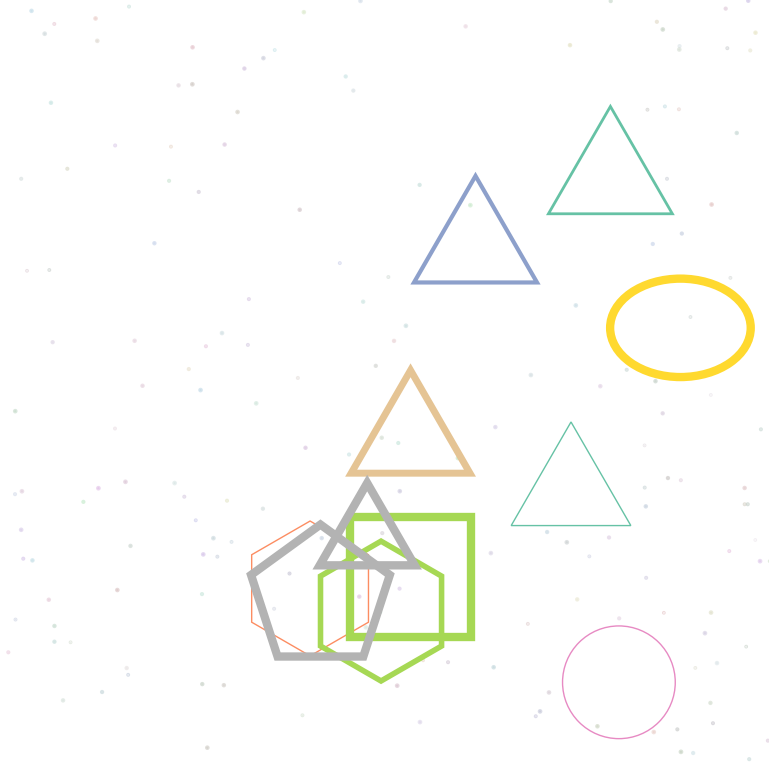[{"shape": "triangle", "thickness": 1, "radius": 0.46, "center": [0.793, 0.769]}, {"shape": "triangle", "thickness": 0.5, "radius": 0.45, "center": [0.742, 0.362]}, {"shape": "hexagon", "thickness": 0.5, "radius": 0.44, "center": [0.403, 0.236]}, {"shape": "triangle", "thickness": 1.5, "radius": 0.46, "center": [0.618, 0.679]}, {"shape": "circle", "thickness": 0.5, "radius": 0.37, "center": [0.804, 0.114]}, {"shape": "square", "thickness": 3, "radius": 0.39, "center": [0.533, 0.251]}, {"shape": "hexagon", "thickness": 2, "radius": 0.45, "center": [0.495, 0.206]}, {"shape": "oval", "thickness": 3, "radius": 0.46, "center": [0.884, 0.574]}, {"shape": "triangle", "thickness": 2.5, "radius": 0.45, "center": [0.533, 0.43]}, {"shape": "pentagon", "thickness": 3, "radius": 0.47, "center": [0.416, 0.224]}, {"shape": "triangle", "thickness": 3, "radius": 0.36, "center": [0.477, 0.301]}]